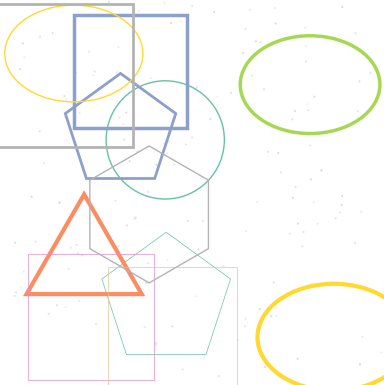[{"shape": "circle", "thickness": 1, "radius": 0.77, "center": [0.429, 0.637]}, {"shape": "pentagon", "thickness": 0.5, "radius": 0.88, "center": [0.432, 0.221]}, {"shape": "triangle", "thickness": 3, "radius": 0.86, "center": [0.218, 0.322]}, {"shape": "square", "thickness": 2.5, "radius": 0.74, "center": [0.34, 0.814]}, {"shape": "pentagon", "thickness": 2, "radius": 0.75, "center": [0.313, 0.658]}, {"shape": "square", "thickness": 0.5, "radius": 0.82, "center": [0.236, 0.177]}, {"shape": "oval", "thickness": 2.5, "radius": 0.91, "center": [0.805, 0.78]}, {"shape": "oval", "thickness": 1, "radius": 0.9, "center": [0.192, 0.861]}, {"shape": "oval", "thickness": 3, "radius": 0.99, "center": [0.867, 0.124]}, {"shape": "square", "thickness": 0.5, "radius": 0.84, "center": [0.448, 0.139]}, {"shape": "square", "thickness": 2, "radius": 0.93, "center": [0.159, 0.803]}, {"shape": "hexagon", "thickness": 1, "radius": 0.89, "center": [0.387, 0.443]}]